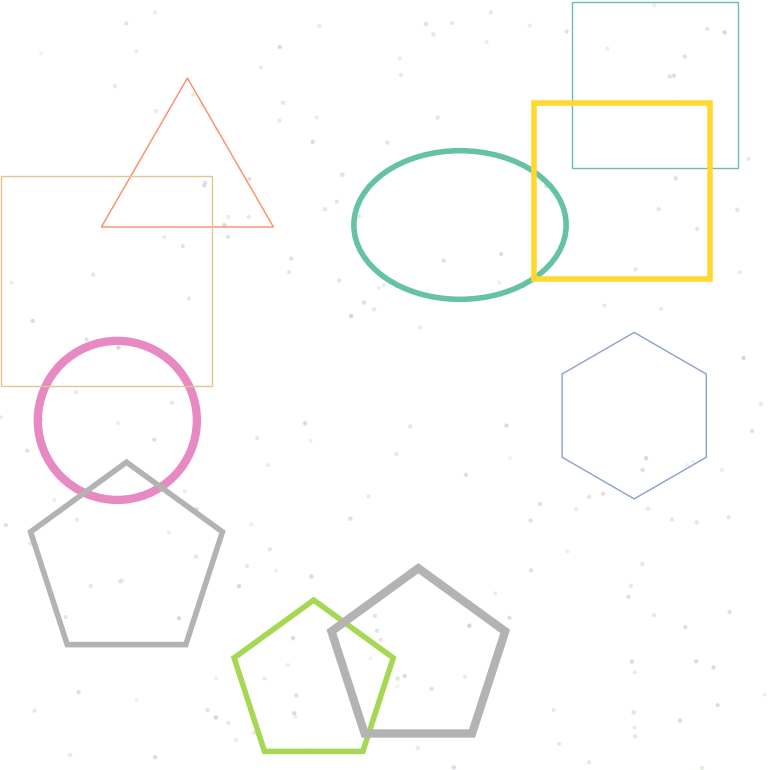[{"shape": "square", "thickness": 0.5, "radius": 0.54, "center": [0.851, 0.89]}, {"shape": "oval", "thickness": 2, "radius": 0.69, "center": [0.597, 0.708]}, {"shape": "triangle", "thickness": 0.5, "radius": 0.65, "center": [0.243, 0.77]}, {"shape": "hexagon", "thickness": 0.5, "radius": 0.54, "center": [0.824, 0.46]}, {"shape": "circle", "thickness": 3, "radius": 0.52, "center": [0.152, 0.454]}, {"shape": "pentagon", "thickness": 2, "radius": 0.54, "center": [0.407, 0.112]}, {"shape": "square", "thickness": 2, "radius": 0.57, "center": [0.808, 0.752]}, {"shape": "square", "thickness": 0.5, "radius": 0.68, "center": [0.139, 0.635]}, {"shape": "pentagon", "thickness": 3, "radius": 0.59, "center": [0.543, 0.143]}, {"shape": "pentagon", "thickness": 2, "radius": 0.65, "center": [0.164, 0.269]}]